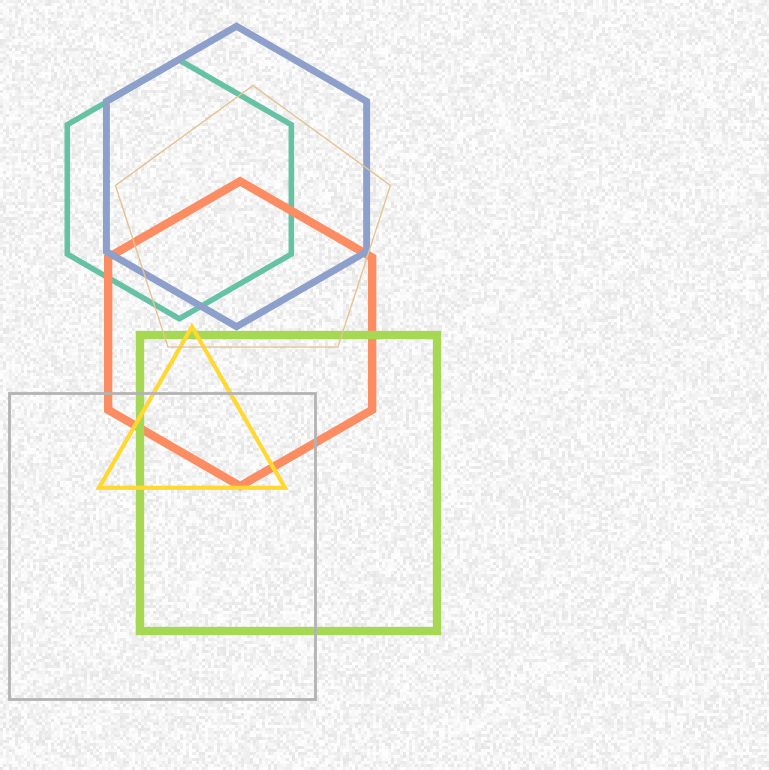[{"shape": "hexagon", "thickness": 2, "radius": 0.84, "center": [0.233, 0.754]}, {"shape": "hexagon", "thickness": 3, "radius": 0.99, "center": [0.312, 0.567]}, {"shape": "hexagon", "thickness": 2.5, "radius": 0.98, "center": [0.307, 0.771]}, {"shape": "square", "thickness": 3, "radius": 0.96, "center": [0.374, 0.373]}, {"shape": "triangle", "thickness": 1.5, "radius": 0.7, "center": [0.249, 0.436]}, {"shape": "pentagon", "thickness": 0.5, "radius": 0.94, "center": [0.328, 0.701]}, {"shape": "square", "thickness": 1, "radius": 1.0, "center": [0.21, 0.291]}]